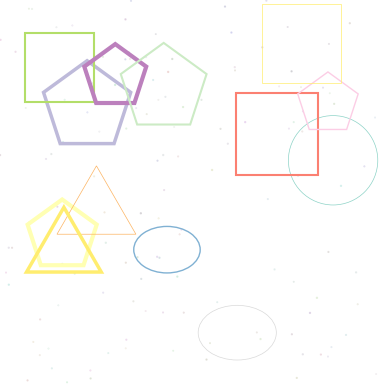[{"shape": "circle", "thickness": 0.5, "radius": 0.58, "center": [0.865, 0.584]}, {"shape": "pentagon", "thickness": 3, "radius": 0.47, "center": [0.161, 0.387]}, {"shape": "pentagon", "thickness": 2.5, "radius": 0.59, "center": [0.226, 0.723]}, {"shape": "square", "thickness": 1.5, "radius": 0.54, "center": [0.719, 0.652]}, {"shape": "oval", "thickness": 1, "radius": 0.43, "center": [0.434, 0.351]}, {"shape": "triangle", "thickness": 0.5, "radius": 0.59, "center": [0.251, 0.451]}, {"shape": "square", "thickness": 1.5, "radius": 0.44, "center": [0.154, 0.825]}, {"shape": "pentagon", "thickness": 1, "radius": 0.41, "center": [0.852, 0.731]}, {"shape": "oval", "thickness": 0.5, "radius": 0.51, "center": [0.616, 0.136]}, {"shape": "pentagon", "thickness": 3, "radius": 0.42, "center": [0.299, 0.801]}, {"shape": "pentagon", "thickness": 1.5, "radius": 0.59, "center": [0.425, 0.771]}, {"shape": "square", "thickness": 0.5, "radius": 0.51, "center": [0.783, 0.887]}, {"shape": "triangle", "thickness": 2.5, "radius": 0.56, "center": [0.166, 0.349]}]